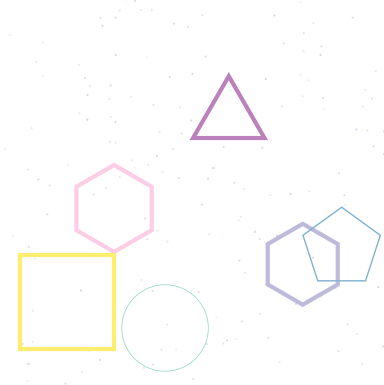[{"shape": "circle", "thickness": 0.5, "radius": 0.56, "center": [0.429, 0.148]}, {"shape": "hexagon", "thickness": 3, "radius": 0.53, "center": [0.786, 0.314]}, {"shape": "pentagon", "thickness": 1, "radius": 0.53, "center": [0.887, 0.356]}, {"shape": "hexagon", "thickness": 3, "radius": 0.56, "center": [0.296, 0.459]}, {"shape": "triangle", "thickness": 3, "radius": 0.54, "center": [0.594, 0.695]}, {"shape": "square", "thickness": 3, "radius": 0.61, "center": [0.174, 0.215]}]